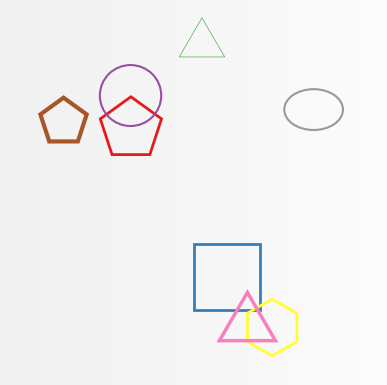[{"shape": "pentagon", "thickness": 2, "radius": 0.42, "center": [0.338, 0.666]}, {"shape": "square", "thickness": 2, "radius": 0.43, "center": [0.585, 0.281]}, {"shape": "triangle", "thickness": 0.5, "radius": 0.34, "center": [0.521, 0.886]}, {"shape": "circle", "thickness": 1.5, "radius": 0.4, "center": [0.337, 0.752]}, {"shape": "hexagon", "thickness": 2, "radius": 0.37, "center": [0.702, 0.149]}, {"shape": "pentagon", "thickness": 3, "radius": 0.31, "center": [0.164, 0.683]}, {"shape": "triangle", "thickness": 2.5, "radius": 0.42, "center": [0.638, 0.157]}, {"shape": "oval", "thickness": 1.5, "radius": 0.38, "center": [0.809, 0.715]}]